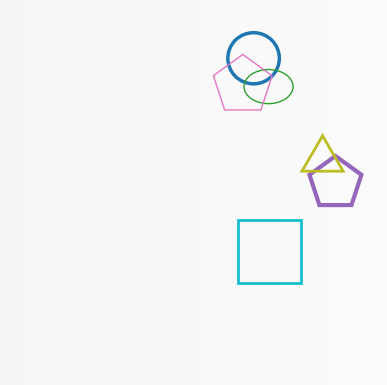[{"shape": "circle", "thickness": 2.5, "radius": 0.33, "center": [0.654, 0.849]}, {"shape": "oval", "thickness": 1, "radius": 0.32, "center": [0.693, 0.775]}, {"shape": "pentagon", "thickness": 3, "radius": 0.35, "center": [0.866, 0.524]}, {"shape": "pentagon", "thickness": 1, "radius": 0.4, "center": [0.626, 0.779]}, {"shape": "triangle", "thickness": 2, "radius": 0.31, "center": [0.832, 0.586]}, {"shape": "square", "thickness": 2, "radius": 0.41, "center": [0.695, 0.347]}]